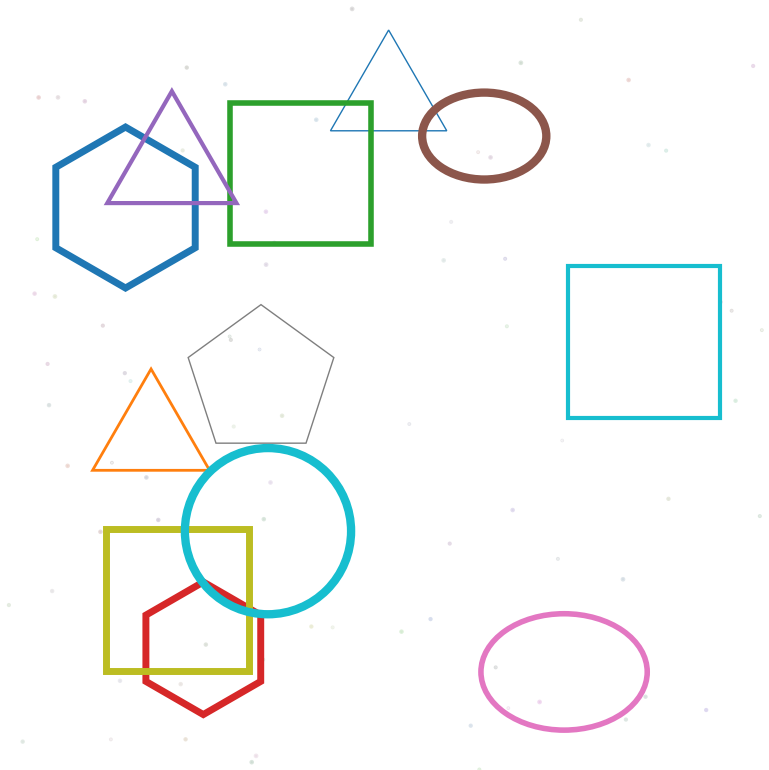[{"shape": "triangle", "thickness": 0.5, "radius": 0.44, "center": [0.505, 0.874]}, {"shape": "hexagon", "thickness": 2.5, "radius": 0.52, "center": [0.163, 0.73]}, {"shape": "triangle", "thickness": 1, "radius": 0.44, "center": [0.196, 0.433]}, {"shape": "square", "thickness": 2, "radius": 0.46, "center": [0.39, 0.774]}, {"shape": "hexagon", "thickness": 2.5, "radius": 0.43, "center": [0.264, 0.158]}, {"shape": "triangle", "thickness": 1.5, "radius": 0.48, "center": [0.223, 0.785]}, {"shape": "oval", "thickness": 3, "radius": 0.4, "center": [0.629, 0.823]}, {"shape": "oval", "thickness": 2, "radius": 0.54, "center": [0.733, 0.127]}, {"shape": "pentagon", "thickness": 0.5, "radius": 0.5, "center": [0.339, 0.505]}, {"shape": "square", "thickness": 2.5, "radius": 0.46, "center": [0.231, 0.221]}, {"shape": "circle", "thickness": 3, "radius": 0.54, "center": [0.348, 0.31]}, {"shape": "square", "thickness": 1.5, "radius": 0.49, "center": [0.836, 0.556]}]